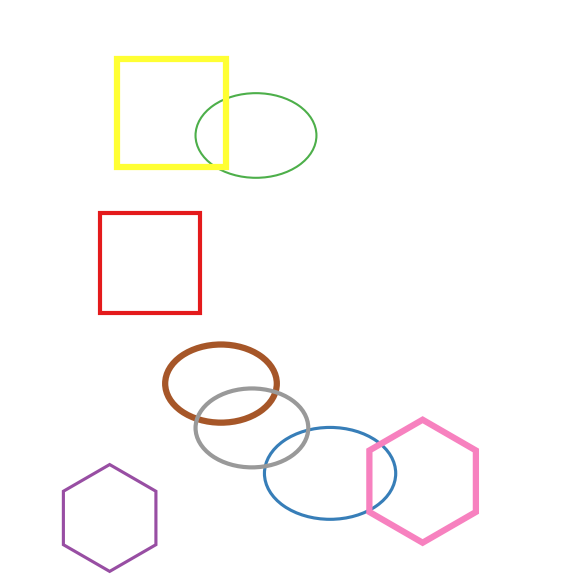[{"shape": "square", "thickness": 2, "radius": 0.43, "center": [0.26, 0.544]}, {"shape": "oval", "thickness": 1.5, "radius": 0.57, "center": [0.572, 0.179]}, {"shape": "oval", "thickness": 1, "radius": 0.52, "center": [0.443, 0.765]}, {"shape": "hexagon", "thickness": 1.5, "radius": 0.46, "center": [0.19, 0.102]}, {"shape": "square", "thickness": 3, "radius": 0.47, "center": [0.297, 0.804]}, {"shape": "oval", "thickness": 3, "radius": 0.48, "center": [0.383, 0.335]}, {"shape": "hexagon", "thickness": 3, "radius": 0.53, "center": [0.732, 0.166]}, {"shape": "oval", "thickness": 2, "radius": 0.49, "center": [0.436, 0.258]}]